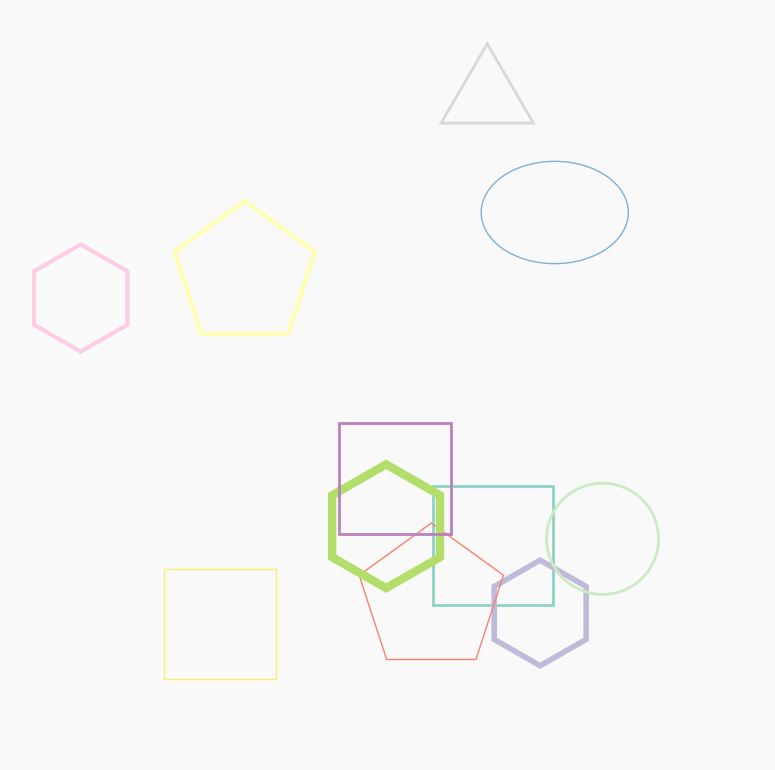[{"shape": "square", "thickness": 1, "radius": 0.39, "center": [0.636, 0.292]}, {"shape": "pentagon", "thickness": 1.5, "radius": 0.48, "center": [0.316, 0.644]}, {"shape": "hexagon", "thickness": 2, "radius": 0.34, "center": [0.697, 0.204]}, {"shape": "pentagon", "thickness": 0.5, "radius": 0.49, "center": [0.557, 0.223]}, {"shape": "oval", "thickness": 0.5, "radius": 0.47, "center": [0.716, 0.724]}, {"shape": "hexagon", "thickness": 3, "radius": 0.4, "center": [0.498, 0.317]}, {"shape": "hexagon", "thickness": 1.5, "radius": 0.35, "center": [0.104, 0.613]}, {"shape": "triangle", "thickness": 1, "radius": 0.34, "center": [0.629, 0.874]}, {"shape": "square", "thickness": 1, "radius": 0.36, "center": [0.51, 0.379]}, {"shape": "circle", "thickness": 1, "radius": 0.36, "center": [0.777, 0.3]}, {"shape": "square", "thickness": 0.5, "radius": 0.36, "center": [0.284, 0.19]}]